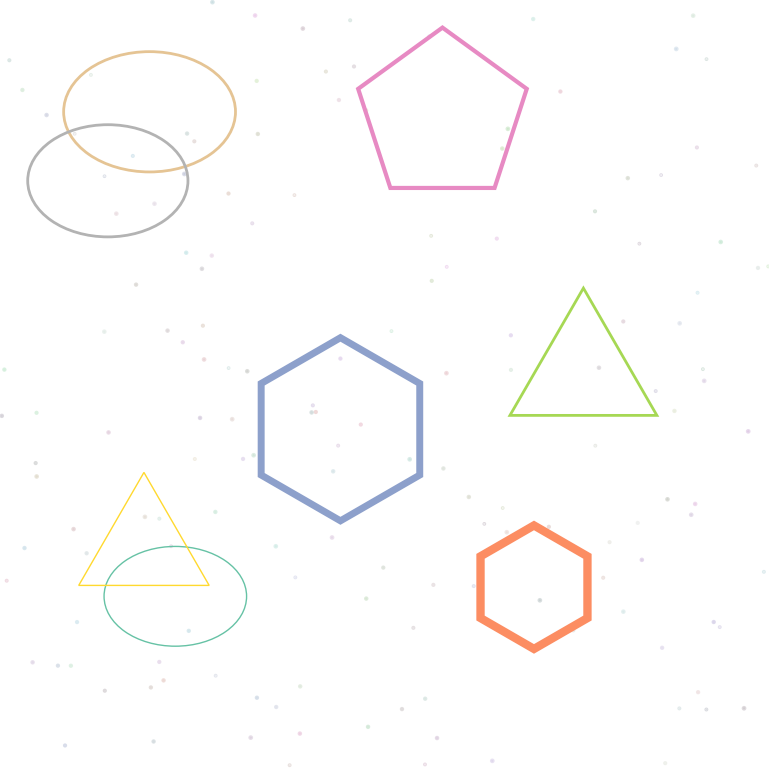[{"shape": "oval", "thickness": 0.5, "radius": 0.46, "center": [0.228, 0.226]}, {"shape": "hexagon", "thickness": 3, "radius": 0.4, "center": [0.693, 0.237]}, {"shape": "hexagon", "thickness": 2.5, "radius": 0.59, "center": [0.442, 0.443]}, {"shape": "pentagon", "thickness": 1.5, "radius": 0.58, "center": [0.575, 0.849]}, {"shape": "triangle", "thickness": 1, "radius": 0.55, "center": [0.758, 0.516]}, {"shape": "triangle", "thickness": 0.5, "radius": 0.49, "center": [0.187, 0.289]}, {"shape": "oval", "thickness": 1, "radius": 0.56, "center": [0.194, 0.855]}, {"shape": "oval", "thickness": 1, "radius": 0.52, "center": [0.14, 0.765]}]